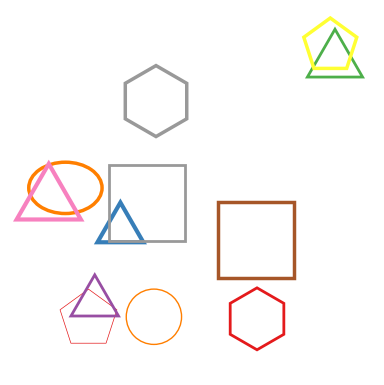[{"shape": "pentagon", "thickness": 0.5, "radius": 0.39, "center": [0.23, 0.171]}, {"shape": "hexagon", "thickness": 2, "radius": 0.4, "center": [0.668, 0.172]}, {"shape": "triangle", "thickness": 3, "radius": 0.34, "center": [0.313, 0.405]}, {"shape": "triangle", "thickness": 2, "radius": 0.41, "center": [0.87, 0.841]}, {"shape": "triangle", "thickness": 2, "radius": 0.36, "center": [0.246, 0.215]}, {"shape": "oval", "thickness": 2.5, "radius": 0.48, "center": [0.17, 0.512]}, {"shape": "circle", "thickness": 1, "radius": 0.36, "center": [0.4, 0.177]}, {"shape": "pentagon", "thickness": 2.5, "radius": 0.36, "center": [0.858, 0.881]}, {"shape": "square", "thickness": 2.5, "radius": 0.49, "center": [0.665, 0.376]}, {"shape": "triangle", "thickness": 3, "radius": 0.48, "center": [0.127, 0.478]}, {"shape": "hexagon", "thickness": 2.5, "radius": 0.46, "center": [0.405, 0.737]}, {"shape": "square", "thickness": 2, "radius": 0.5, "center": [0.382, 0.473]}]